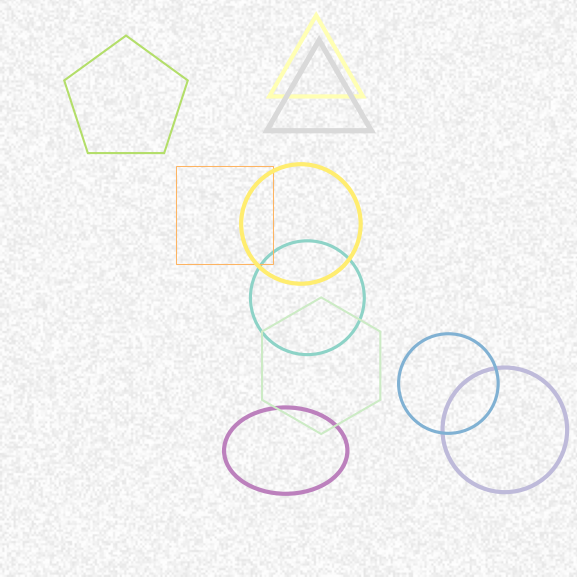[{"shape": "circle", "thickness": 1.5, "radius": 0.49, "center": [0.532, 0.484]}, {"shape": "triangle", "thickness": 2, "radius": 0.47, "center": [0.547, 0.879]}, {"shape": "circle", "thickness": 2, "radius": 0.54, "center": [0.874, 0.255]}, {"shape": "circle", "thickness": 1.5, "radius": 0.43, "center": [0.776, 0.335]}, {"shape": "square", "thickness": 0.5, "radius": 0.42, "center": [0.389, 0.627]}, {"shape": "pentagon", "thickness": 1, "radius": 0.56, "center": [0.218, 0.825]}, {"shape": "triangle", "thickness": 2.5, "radius": 0.52, "center": [0.553, 0.825]}, {"shape": "oval", "thickness": 2, "radius": 0.53, "center": [0.495, 0.219]}, {"shape": "hexagon", "thickness": 1, "radius": 0.59, "center": [0.556, 0.366]}, {"shape": "circle", "thickness": 2, "radius": 0.52, "center": [0.521, 0.611]}]